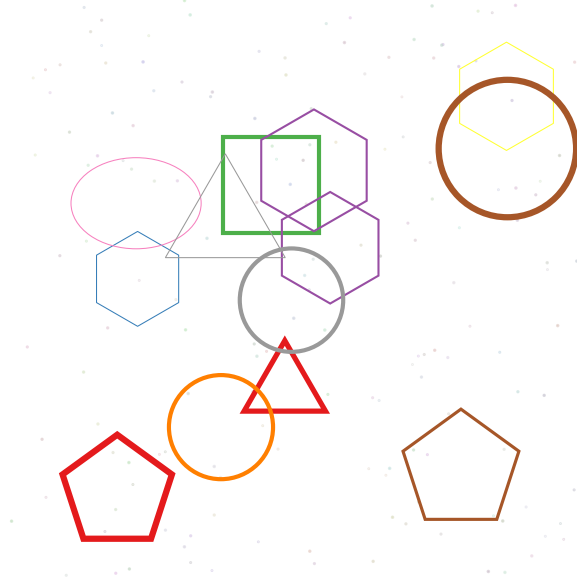[{"shape": "pentagon", "thickness": 3, "radius": 0.5, "center": [0.203, 0.147]}, {"shape": "triangle", "thickness": 2.5, "radius": 0.41, "center": [0.493, 0.328]}, {"shape": "hexagon", "thickness": 0.5, "radius": 0.41, "center": [0.238, 0.516]}, {"shape": "square", "thickness": 2, "radius": 0.42, "center": [0.469, 0.679]}, {"shape": "hexagon", "thickness": 1, "radius": 0.48, "center": [0.572, 0.57]}, {"shape": "hexagon", "thickness": 1, "radius": 0.53, "center": [0.544, 0.704]}, {"shape": "circle", "thickness": 2, "radius": 0.45, "center": [0.383, 0.26]}, {"shape": "hexagon", "thickness": 0.5, "radius": 0.47, "center": [0.877, 0.832]}, {"shape": "pentagon", "thickness": 1.5, "radius": 0.53, "center": [0.798, 0.185]}, {"shape": "circle", "thickness": 3, "radius": 0.6, "center": [0.879, 0.742]}, {"shape": "oval", "thickness": 0.5, "radius": 0.56, "center": [0.236, 0.647]}, {"shape": "circle", "thickness": 2, "radius": 0.45, "center": [0.505, 0.479]}, {"shape": "triangle", "thickness": 0.5, "radius": 0.6, "center": [0.39, 0.613]}]